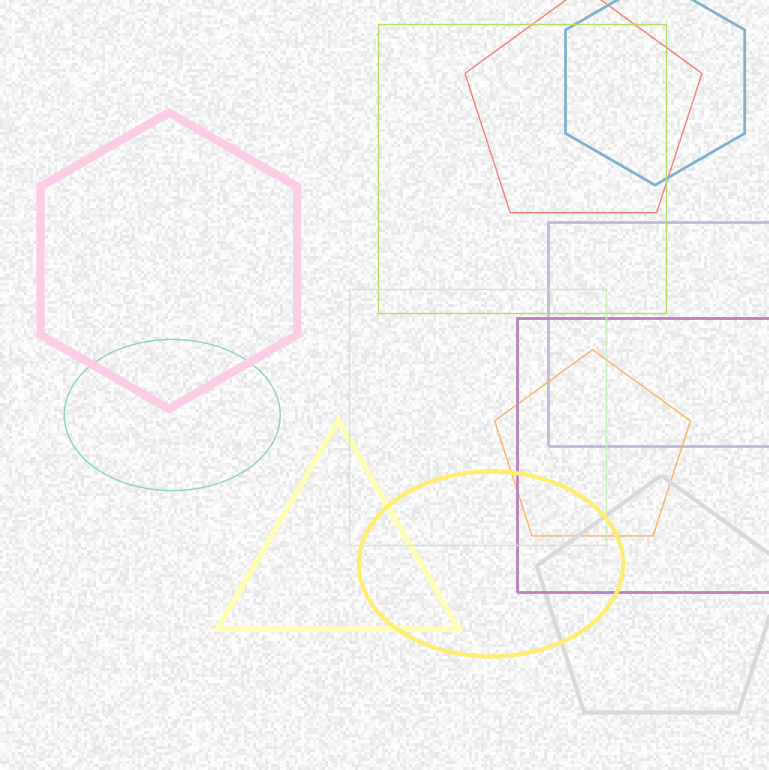[{"shape": "oval", "thickness": 0.5, "radius": 0.7, "center": [0.224, 0.461]}, {"shape": "triangle", "thickness": 2, "radius": 0.9, "center": [0.439, 0.273]}, {"shape": "square", "thickness": 1, "radius": 0.73, "center": [0.858, 0.566]}, {"shape": "pentagon", "thickness": 0.5, "radius": 0.81, "center": [0.758, 0.855]}, {"shape": "hexagon", "thickness": 1, "radius": 0.67, "center": [0.851, 0.894]}, {"shape": "pentagon", "thickness": 0.5, "radius": 0.67, "center": [0.769, 0.412]}, {"shape": "square", "thickness": 0.5, "radius": 0.94, "center": [0.678, 0.781]}, {"shape": "hexagon", "thickness": 3, "radius": 0.96, "center": [0.219, 0.661]}, {"shape": "pentagon", "thickness": 1.5, "radius": 0.85, "center": [0.859, 0.212]}, {"shape": "square", "thickness": 1, "radius": 0.89, "center": [0.848, 0.409]}, {"shape": "square", "thickness": 0.5, "radius": 0.83, "center": [0.621, 0.458]}, {"shape": "oval", "thickness": 1.5, "radius": 0.86, "center": [0.638, 0.268]}]